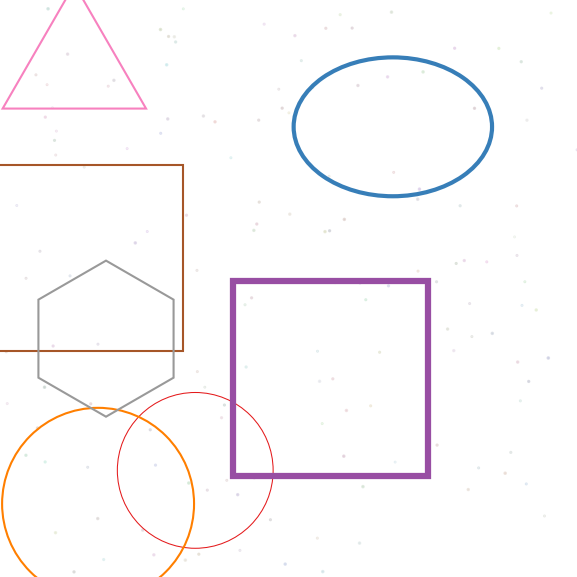[{"shape": "circle", "thickness": 0.5, "radius": 0.67, "center": [0.338, 0.185]}, {"shape": "oval", "thickness": 2, "radius": 0.86, "center": [0.68, 0.78]}, {"shape": "square", "thickness": 3, "radius": 0.84, "center": [0.573, 0.343]}, {"shape": "circle", "thickness": 1, "radius": 0.83, "center": [0.17, 0.127]}, {"shape": "square", "thickness": 1, "radius": 0.8, "center": [0.157, 0.552]}, {"shape": "triangle", "thickness": 1, "radius": 0.72, "center": [0.129, 0.883]}, {"shape": "hexagon", "thickness": 1, "radius": 0.68, "center": [0.184, 0.413]}]